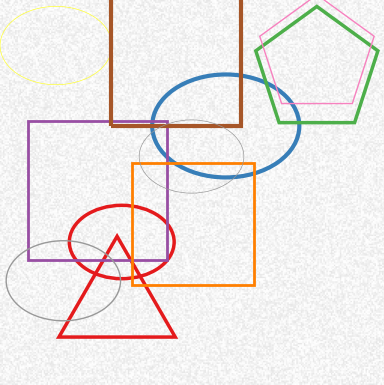[{"shape": "oval", "thickness": 2.5, "radius": 0.68, "center": [0.316, 0.371]}, {"shape": "triangle", "thickness": 2.5, "radius": 0.87, "center": [0.304, 0.212]}, {"shape": "oval", "thickness": 3, "radius": 0.96, "center": [0.586, 0.673]}, {"shape": "pentagon", "thickness": 2.5, "radius": 0.83, "center": [0.823, 0.816]}, {"shape": "square", "thickness": 2, "radius": 0.9, "center": [0.253, 0.504]}, {"shape": "square", "thickness": 2, "radius": 0.79, "center": [0.501, 0.418]}, {"shape": "oval", "thickness": 0.5, "radius": 0.73, "center": [0.146, 0.882]}, {"shape": "square", "thickness": 3, "radius": 0.84, "center": [0.456, 0.843]}, {"shape": "pentagon", "thickness": 1, "radius": 0.78, "center": [0.823, 0.857]}, {"shape": "oval", "thickness": 1, "radius": 0.74, "center": [0.165, 0.271]}, {"shape": "oval", "thickness": 0.5, "radius": 0.68, "center": [0.497, 0.593]}]